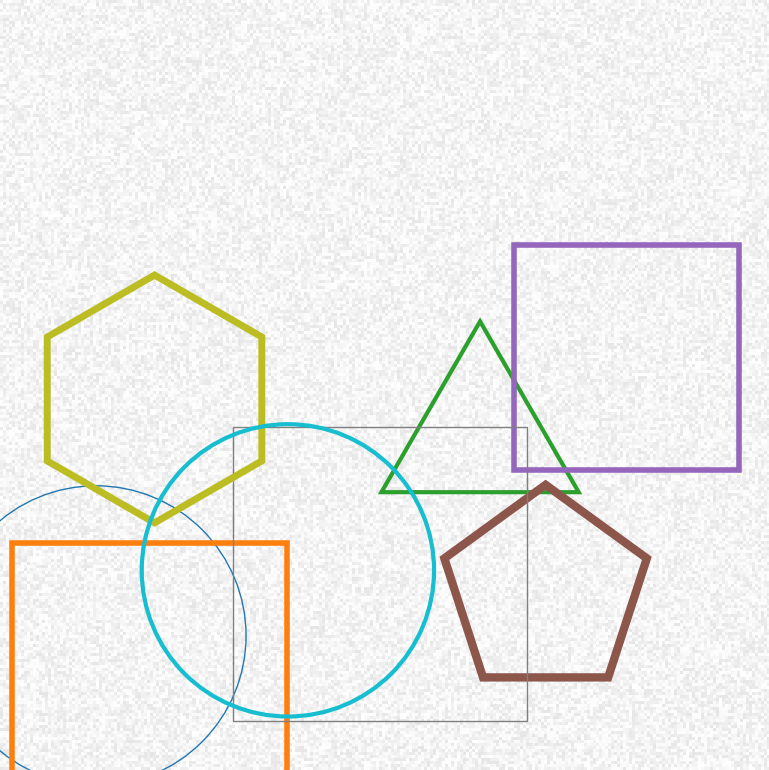[{"shape": "circle", "thickness": 0.5, "radius": 0.97, "center": [0.125, 0.174]}, {"shape": "square", "thickness": 2, "radius": 0.89, "center": [0.194, 0.116]}, {"shape": "triangle", "thickness": 1.5, "radius": 0.74, "center": [0.623, 0.435]}, {"shape": "square", "thickness": 2, "radius": 0.73, "center": [0.813, 0.536]}, {"shape": "pentagon", "thickness": 3, "radius": 0.69, "center": [0.709, 0.232]}, {"shape": "square", "thickness": 0.5, "radius": 0.95, "center": [0.494, 0.254]}, {"shape": "hexagon", "thickness": 2.5, "radius": 0.8, "center": [0.201, 0.482]}, {"shape": "circle", "thickness": 1.5, "radius": 0.95, "center": [0.374, 0.259]}]